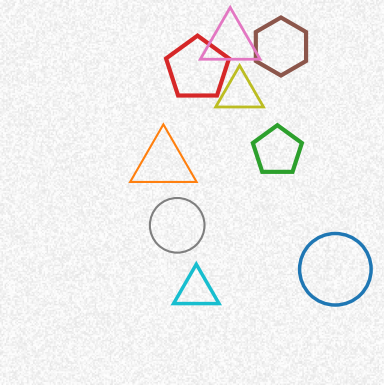[{"shape": "circle", "thickness": 2.5, "radius": 0.46, "center": [0.871, 0.301]}, {"shape": "triangle", "thickness": 1.5, "radius": 0.5, "center": [0.424, 0.577]}, {"shape": "pentagon", "thickness": 3, "radius": 0.33, "center": [0.72, 0.608]}, {"shape": "pentagon", "thickness": 3, "radius": 0.43, "center": [0.513, 0.821]}, {"shape": "hexagon", "thickness": 3, "radius": 0.38, "center": [0.73, 0.879]}, {"shape": "triangle", "thickness": 2, "radius": 0.45, "center": [0.598, 0.891]}, {"shape": "circle", "thickness": 1.5, "radius": 0.35, "center": [0.46, 0.415]}, {"shape": "triangle", "thickness": 2, "radius": 0.36, "center": [0.622, 0.758]}, {"shape": "triangle", "thickness": 2.5, "radius": 0.34, "center": [0.51, 0.246]}]